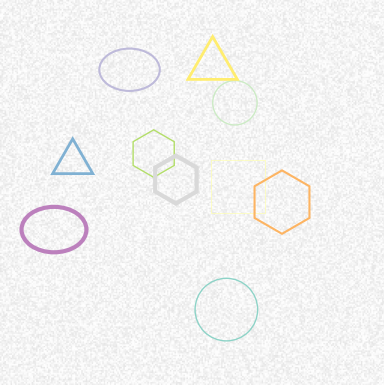[{"shape": "circle", "thickness": 1, "radius": 0.41, "center": [0.588, 0.196]}, {"shape": "square", "thickness": 0.5, "radius": 0.35, "center": [0.618, 0.515]}, {"shape": "oval", "thickness": 1.5, "radius": 0.39, "center": [0.336, 0.819]}, {"shape": "triangle", "thickness": 2, "radius": 0.3, "center": [0.189, 0.579]}, {"shape": "hexagon", "thickness": 1.5, "radius": 0.41, "center": [0.732, 0.475]}, {"shape": "hexagon", "thickness": 1, "radius": 0.31, "center": [0.399, 0.601]}, {"shape": "hexagon", "thickness": 3, "radius": 0.31, "center": [0.457, 0.534]}, {"shape": "oval", "thickness": 3, "radius": 0.42, "center": [0.14, 0.404]}, {"shape": "circle", "thickness": 1, "radius": 0.29, "center": [0.61, 0.733]}, {"shape": "triangle", "thickness": 2, "radius": 0.37, "center": [0.552, 0.831]}]